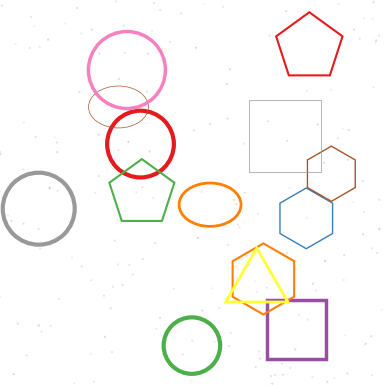[{"shape": "circle", "thickness": 3, "radius": 0.43, "center": [0.365, 0.626]}, {"shape": "pentagon", "thickness": 1.5, "radius": 0.45, "center": [0.803, 0.878]}, {"shape": "hexagon", "thickness": 1, "radius": 0.39, "center": [0.796, 0.433]}, {"shape": "pentagon", "thickness": 1.5, "radius": 0.44, "center": [0.368, 0.498]}, {"shape": "circle", "thickness": 3, "radius": 0.37, "center": [0.498, 0.102]}, {"shape": "square", "thickness": 2.5, "radius": 0.38, "center": [0.77, 0.143]}, {"shape": "oval", "thickness": 2, "radius": 0.4, "center": [0.546, 0.468]}, {"shape": "hexagon", "thickness": 1.5, "radius": 0.46, "center": [0.684, 0.275]}, {"shape": "triangle", "thickness": 2, "radius": 0.47, "center": [0.667, 0.262]}, {"shape": "hexagon", "thickness": 1, "radius": 0.36, "center": [0.861, 0.549]}, {"shape": "oval", "thickness": 0.5, "radius": 0.39, "center": [0.308, 0.722]}, {"shape": "circle", "thickness": 2.5, "radius": 0.5, "center": [0.33, 0.818]}, {"shape": "circle", "thickness": 3, "radius": 0.47, "center": [0.101, 0.458]}, {"shape": "square", "thickness": 0.5, "radius": 0.47, "center": [0.739, 0.647]}]